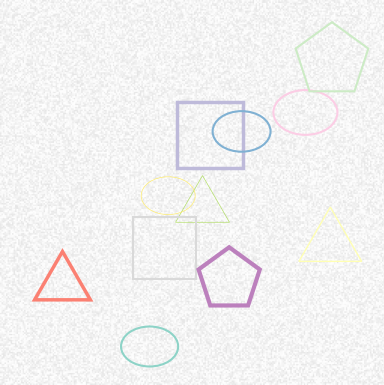[{"shape": "oval", "thickness": 1.5, "radius": 0.37, "center": [0.389, 0.1]}, {"shape": "triangle", "thickness": 1, "radius": 0.47, "center": [0.858, 0.368]}, {"shape": "square", "thickness": 2.5, "radius": 0.43, "center": [0.545, 0.65]}, {"shape": "triangle", "thickness": 2.5, "radius": 0.42, "center": [0.162, 0.263]}, {"shape": "oval", "thickness": 1.5, "radius": 0.38, "center": [0.627, 0.659]}, {"shape": "triangle", "thickness": 0.5, "radius": 0.4, "center": [0.526, 0.463]}, {"shape": "oval", "thickness": 1.5, "radius": 0.42, "center": [0.793, 0.708]}, {"shape": "square", "thickness": 1.5, "radius": 0.4, "center": [0.427, 0.356]}, {"shape": "pentagon", "thickness": 3, "radius": 0.42, "center": [0.595, 0.274]}, {"shape": "pentagon", "thickness": 1.5, "radius": 0.5, "center": [0.862, 0.843]}, {"shape": "oval", "thickness": 0.5, "radius": 0.35, "center": [0.437, 0.492]}]